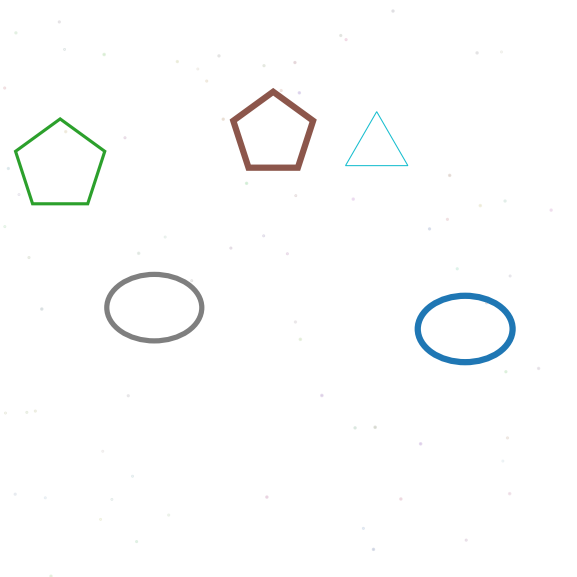[{"shape": "oval", "thickness": 3, "radius": 0.41, "center": [0.806, 0.429]}, {"shape": "pentagon", "thickness": 1.5, "radius": 0.41, "center": [0.104, 0.712]}, {"shape": "pentagon", "thickness": 3, "radius": 0.36, "center": [0.473, 0.768]}, {"shape": "oval", "thickness": 2.5, "radius": 0.41, "center": [0.267, 0.466]}, {"shape": "triangle", "thickness": 0.5, "radius": 0.31, "center": [0.652, 0.743]}]